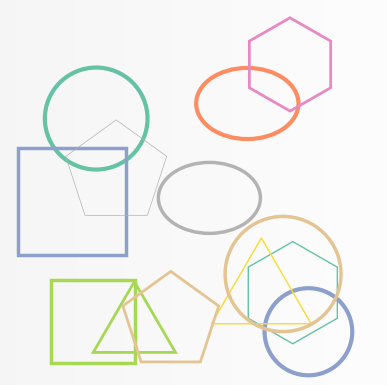[{"shape": "hexagon", "thickness": 1, "radius": 0.66, "center": [0.756, 0.24]}, {"shape": "circle", "thickness": 3, "radius": 0.66, "center": [0.248, 0.692]}, {"shape": "oval", "thickness": 3, "radius": 0.66, "center": [0.638, 0.731]}, {"shape": "circle", "thickness": 3, "radius": 0.57, "center": [0.796, 0.138]}, {"shape": "square", "thickness": 2.5, "radius": 0.69, "center": [0.185, 0.478]}, {"shape": "hexagon", "thickness": 2, "radius": 0.61, "center": [0.748, 0.833]}, {"shape": "triangle", "thickness": 2, "radius": 0.61, "center": [0.347, 0.146]}, {"shape": "square", "thickness": 2.5, "radius": 0.54, "center": [0.24, 0.166]}, {"shape": "triangle", "thickness": 1, "radius": 0.74, "center": [0.674, 0.233]}, {"shape": "circle", "thickness": 2.5, "radius": 0.75, "center": [0.73, 0.288]}, {"shape": "pentagon", "thickness": 2, "radius": 0.65, "center": [0.441, 0.165]}, {"shape": "pentagon", "thickness": 0.5, "radius": 0.69, "center": [0.3, 0.552]}, {"shape": "oval", "thickness": 2.5, "radius": 0.66, "center": [0.54, 0.486]}]